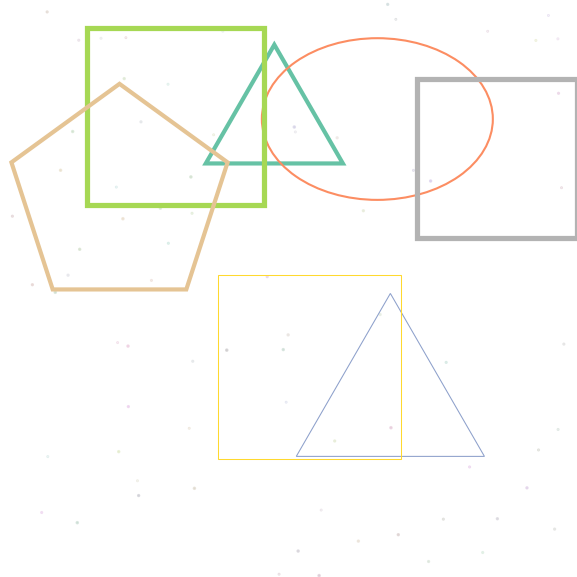[{"shape": "triangle", "thickness": 2, "radius": 0.69, "center": [0.475, 0.785]}, {"shape": "oval", "thickness": 1, "radius": 1.0, "center": [0.653, 0.793]}, {"shape": "triangle", "thickness": 0.5, "radius": 0.94, "center": [0.676, 0.303]}, {"shape": "square", "thickness": 2.5, "radius": 0.77, "center": [0.304, 0.797]}, {"shape": "square", "thickness": 0.5, "radius": 0.79, "center": [0.535, 0.363]}, {"shape": "pentagon", "thickness": 2, "radius": 0.98, "center": [0.207, 0.657]}, {"shape": "square", "thickness": 2.5, "radius": 0.69, "center": [0.861, 0.724]}]